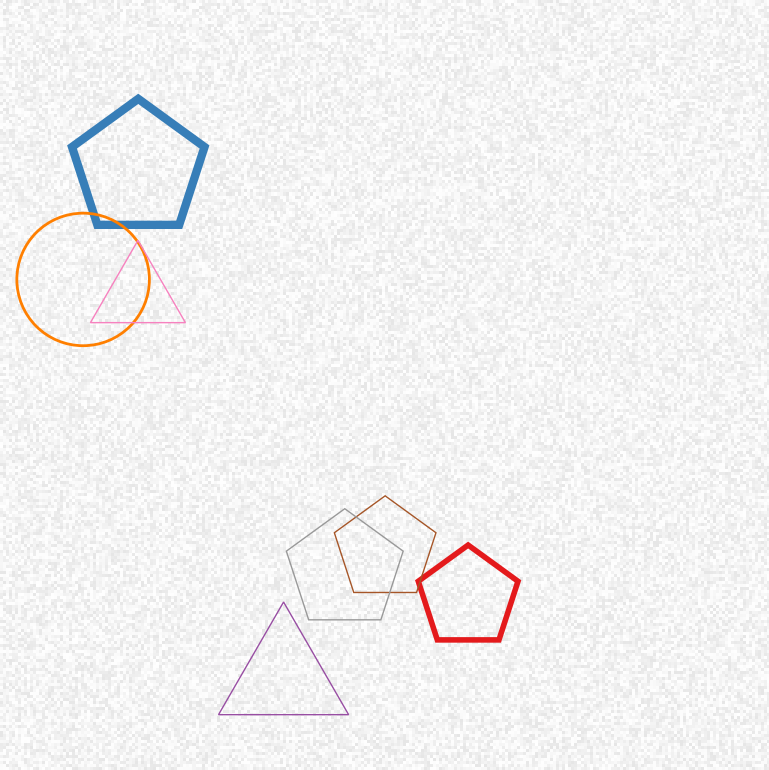[{"shape": "pentagon", "thickness": 2, "radius": 0.34, "center": [0.608, 0.224]}, {"shape": "pentagon", "thickness": 3, "radius": 0.45, "center": [0.18, 0.781]}, {"shape": "triangle", "thickness": 0.5, "radius": 0.49, "center": [0.368, 0.121]}, {"shape": "circle", "thickness": 1, "radius": 0.43, "center": [0.108, 0.637]}, {"shape": "pentagon", "thickness": 0.5, "radius": 0.35, "center": [0.5, 0.287]}, {"shape": "triangle", "thickness": 0.5, "radius": 0.36, "center": [0.179, 0.617]}, {"shape": "pentagon", "thickness": 0.5, "radius": 0.4, "center": [0.448, 0.26]}]